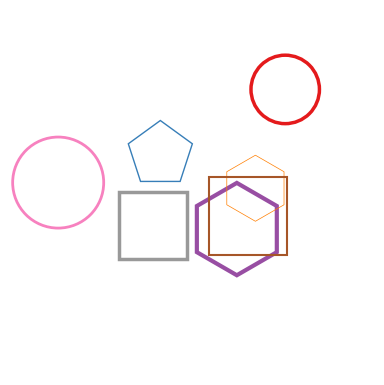[{"shape": "circle", "thickness": 2.5, "radius": 0.44, "center": [0.741, 0.768]}, {"shape": "pentagon", "thickness": 1, "radius": 0.44, "center": [0.416, 0.6]}, {"shape": "hexagon", "thickness": 3, "radius": 0.6, "center": [0.615, 0.405]}, {"shape": "hexagon", "thickness": 0.5, "radius": 0.43, "center": [0.663, 0.511]}, {"shape": "square", "thickness": 1.5, "radius": 0.5, "center": [0.644, 0.439]}, {"shape": "circle", "thickness": 2, "radius": 0.59, "center": [0.151, 0.526]}, {"shape": "square", "thickness": 2.5, "radius": 0.44, "center": [0.398, 0.414]}]